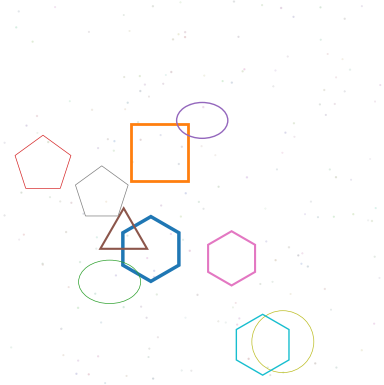[{"shape": "hexagon", "thickness": 2.5, "radius": 0.42, "center": [0.392, 0.353]}, {"shape": "square", "thickness": 2, "radius": 0.37, "center": [0.414, 0.603]}, {"shape": "oval", "thickness": 0.5, "radius": 0.4, "center": [0.285, 0.268]}, {"shape": "pentagon", "thickness": 0.5, "radius": 0.38, "center": [0.112, 0.573]}, {"shape": "oval", "thickness": 1, "radius": 0.33, "center": [0.525, 0.687]}, {"shape": "triangle", "thickness": 1.5, "radius": 0.35, "center": [0.321, 0.389]}, {"shape": "hexagon", "thickness": 1.5, "radius": 0.35, "center": [0.602, 0.329]}, {"shape": "pentagon", "thickness": 0.5, "radius": 0.36, "center": [0.264, 0.497]}, {"shape": "circle", "thickness": 0.5, "radius": 0.4, "center": [0.735, 0.113]}, {"shape": "hexagon", "thickness": 1, "radius": 0.39, "center": [0.682, 0.105]}]